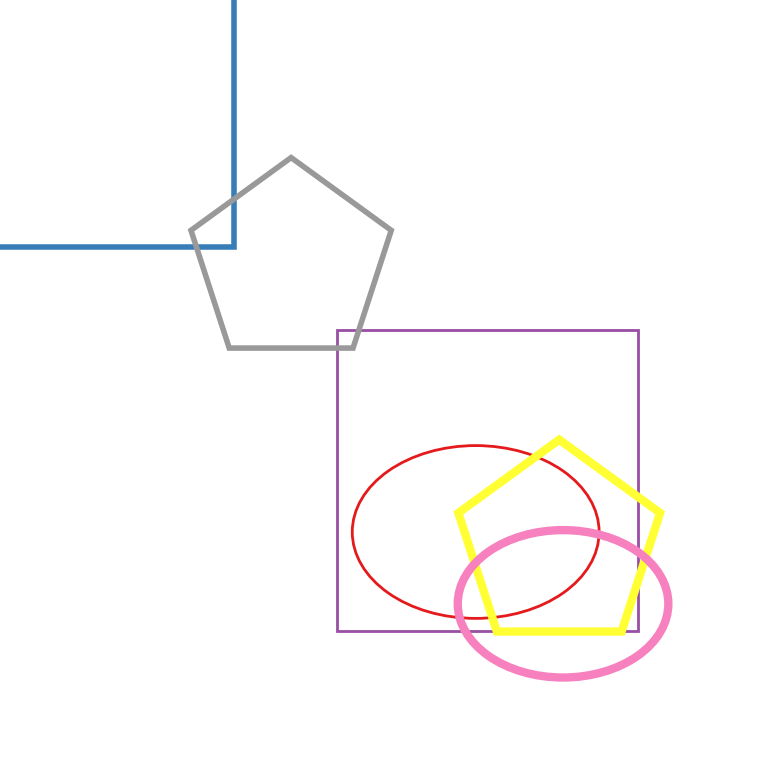[{"shape": "oval", "thickness": 1, "radius": 0.8, "center": [0.618, 0.309]}, {"shape": "square", "thickness": 2, "radius": 0.89, "center": [0.126, 0.858]}, {"shape": "square", "thickness": 1, "radius": 0.98, "center": [0.633, 0.376]}, {"shape": "pentagon", "thickness": 3, "radius": 0.69, "center": [0.726, 0.291]}, {"shape": "oval", "thickness": 3, "radius": 0.68, "center": [0.731, 0.216]}, {"shape": "pentagon", "thickness": 2, "radius": 0.68, "center": [0.378, 0.659]}]